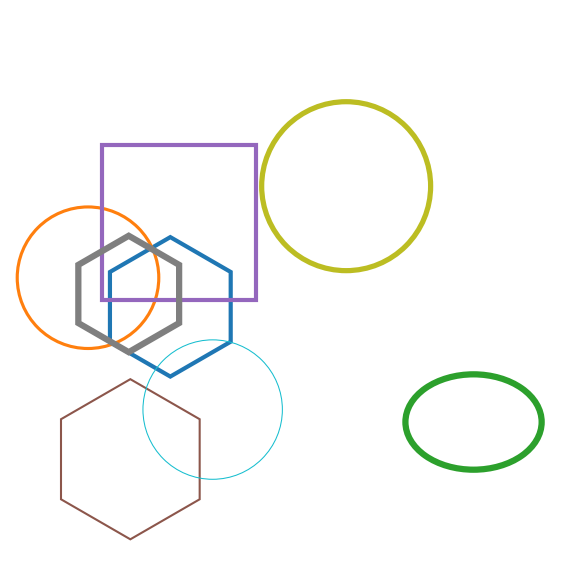[{"shape": "hexagon", "thickness": 2, "radius": 0.6, "center": [0.295, 0.468]}, {"shape": "circle", "thickness": 1.5, "radius": 0.61, "center": [0.152, 0.518]}, {"shape": "oval", "thickness": 3, "radius": 0.59, "center": [0.82, 0.268]}, {"shape": "square", "thickness": 2, "radius": 0.67, "center": [0.31, 0.614]}, {"shape": "hexagon", "thickness": 1, "radius": 0.69, "center": [0.226, 0.204]}, {"shape": "hexagon", "thickness": 3, "radius": 0.5, "center": [0.223, 0.49]}, {"shape": "circle", "thickness": 2.5, "radius": 0.73, "center": [0.599, 0.677]}, {"shape": "circle", "thickness": 0.5, "radius": 0.6, "center": [0.368, 0.29]}]